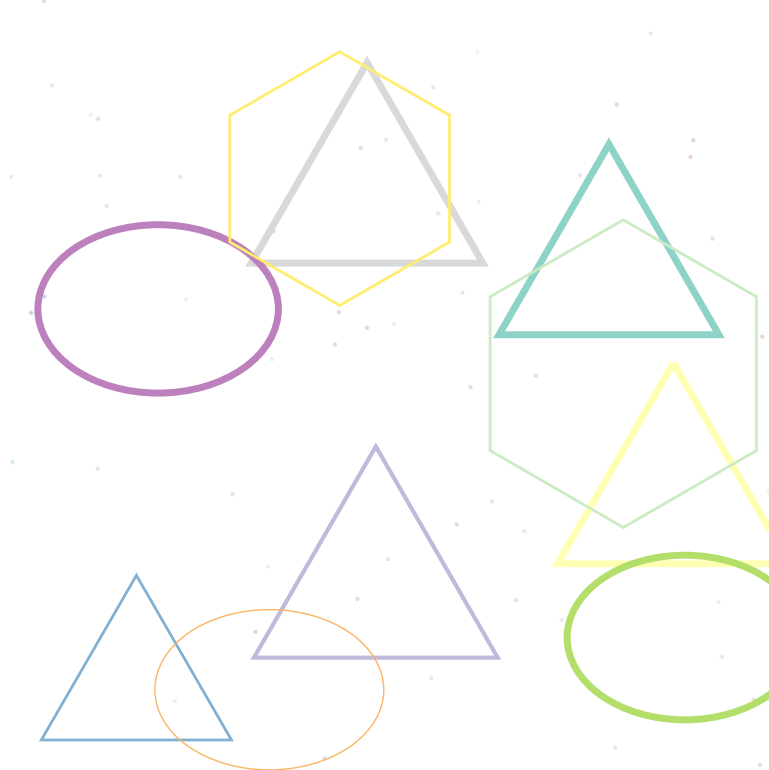[{"shape": "triangle", "thickness": 2.5, "radius": 0.82, "center": [0.791, 0.648]}, {"shape": "triangle", "thickness": 2.5, "radius": 0.87, "center": [0.875, 0.355]}, {"shape": "triangle", "thickness": 1.5, "radius": 0.91, "center": [0.488, 0.237]}, {"shape": "triangle", "thickness": 1, "radius": 0.71, "center": [0.177, 0.11]}, {"shape": "oval", "thickness": 0.5, "radius": 0.74, "center": [0.35, 0.104]}, {"shape": "oval", "thickness": 2.5, "radius": 0.76, "center": [0.889, 0.172]}, {"shape": "triangle", "thickness": 2.5, "radius": 0.87, "center": [0.477, 0.745]}, {"shape": "oval", "thickness": 2.5, "radius": 0.78, "center": [0.205, 0.599]}, {"shape": "hexagon", "thickness": 1, "radius": 1.0, "center": [0.809, 0.515]}, {"shape": "hexagon", "thickness": 1, "radius": 0.82, "center": [0.441, 0.768]}]